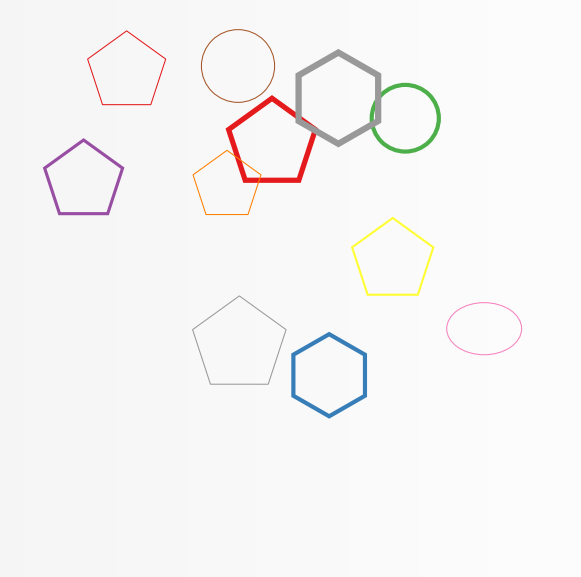[{"shape": "pentagon", "thickness": 2.5, "radius": 0.39, "center": [0.468, 0.75]}, {"shape": "pentagon", "thickness": 0.5, "radius": 0.35, "center": [0.218, 0.875]}, {"shape": "hexagon", "thickness": 2, "radius": 0.36, "center": [0.566, 0.349]}, {"shape": "circle", "thickness": 2, "radius": 0.29, "center": [0.697, 0.794]}, {"shape": "pentagon", "thickness": 1.5, "radius": 0.35, "center": [0.144, 0.686]}, {"shape": "pentagon", "thickness": 0.5, "radius": 0.31, "center": [0.391, 0.677]}, {"shape": "pentagon", "thickness": 1, "radius": 0.37, "center": [0.676, 0.548]}, {"shape": "circle", "thickness": 0.5, "radius": 0.31, "center": [0.409, 0.885]}, {"shape": "oval", "thickness": 0.5, "radius": 0.32, "center": [0.833, 0.43]}, {"shape": "hexagon", "thickness": 3, "radius": 0.4, "center": [0.582, 0.829]}, {"shape": "pentagon", "thickness": 0.5, "radius": 0.42, "center": [0.412, 0.402]}]